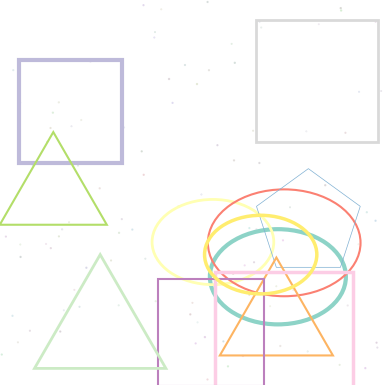[{"shape": "oval", "thickness": 3, "radius": 0.88, "center": [0.722, 0.281]}, {"shape": "oval", "thickness": 2, "radius": 0.79, "center": [0.553, 0.371]}, {"shape": "square", "thickness": 3, "radius": 0.67, "center": [0.184, 0.71]}, {"shape": "oval", "thickness": 1.5, "radius": 0.99, "center": [0.738, 0.369]}, {"shape": "pentagon", "thickness": 0.5, "radius": 0.71, "center": [0.801, 0.42]}, {"shape": "triangle", "thickness": 1.5, "radius": 0.85, "center": [0.718, 0.162]}, {"shape": "triangle", "thickness": 1.5, "radius": 0.8, "center": [0.138, 0.496]}, {"shape": "square", "thickness": 2.5, "radius": 0.9, "center": [0.739, 0.115]}, {"shape": "square", "thickness": 2, "radius": 0.79, "center": [0.823, 0.79]}, {"shape": "square", "thickness": 1.5, "radius": 0.69, "center": [0.548, 0.137]}, {"shape": "triangle", "thickness": 2, "radius": 0.99, "center": [0.26, 0.142]}, {"shape": "oval", "thickness": 2.5, "radius": 0.73, "center": [0.677, 0.339]}]